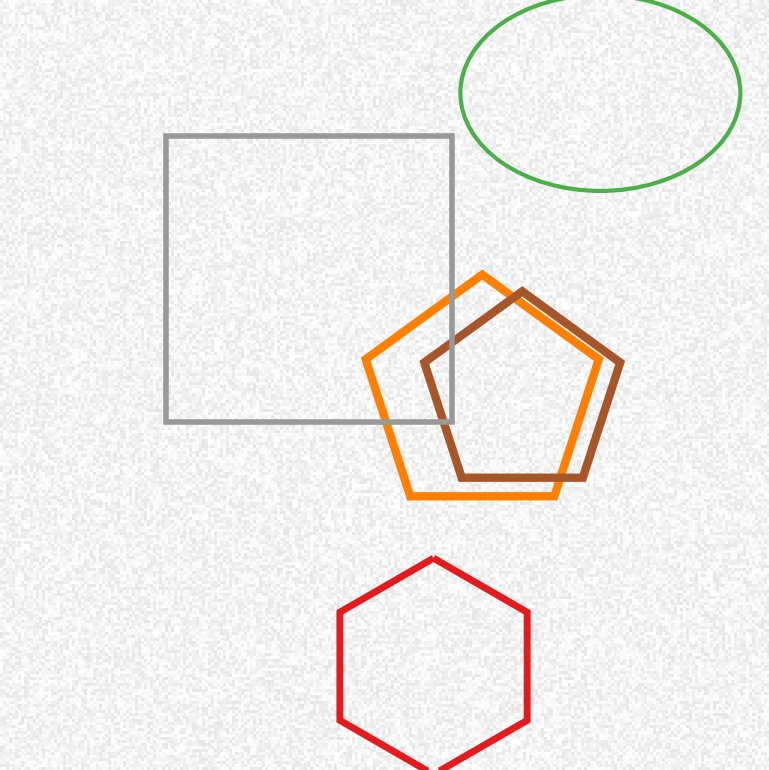[{"shape": "hexagon", "thickness": 2.5, "radius": 0.7, "center": [0.563, 0.135]}, {"shape": "oval", "thickness": 1.5, "radius": 0.91, "center": [0.78, 0.879]}, {"shape": "pentagon", "thickness": 3, "radius": 0.8, "center": [0.626, 0.484]}, {"shape": "pentagon", "thickness": 3, "radius": 0.67, "center": [0.678, 0.488]}, {"shape": "square", "thickness": 2, "radius": 0.93, "center": [0.402, 0.637]}]